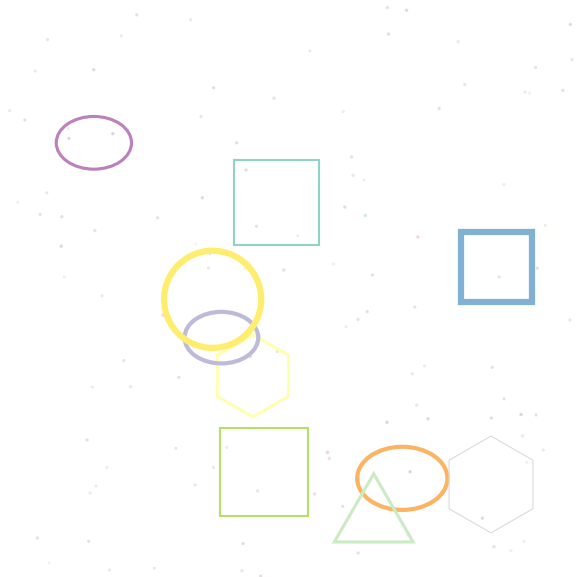[{"shape": "square", "thickness": 1, "radius": 0.37, "center": [0.48, 0.649]}, {"shape": "hexagon", "thickness": 1.5, "radius": 0.36, "center": [0.438, 0.348]}, {"shape": "oval", "thickness": 2, "radius": 0.32, "center": [0.383, 0.414]}, {"shape": "square", "thickness": 3, "radius": 0.3, "center": [0.86, 0.537]}, {"shape": "oval", "thickness": 2, "radius": 0.39, "center": [0.697, 0.171]}, {"shape": "square", "thickness": 1, "radius": 0.38, "center": [0.458, 0.181]}, {"shape": "hexagon", "thickness": 0.5, "radius": 0.42, "center": [0.85, 0.16]}, {"shape": "oval", "thickness": 1.5, "radius": 0.33, "center": [0.163, 0.752]}, {"shape": "triangle", "thickness": 1.5, "radius": 0.39, "center": [0.647, 0.1]}, {"shape": "circle", "thickness": 3, "radius": 0.42, "center": [0.368, 0.481]}]